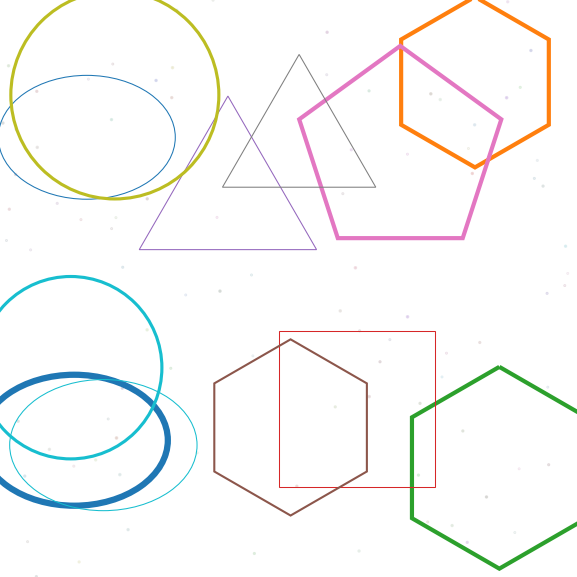[{"shape": "oval", "thickness": 0.5, "radius": 0.77, "center": [0.15, 0.761]}, {"shape": "oval", "thickness": 3, "radius": 0.81, "center": [0.129, 0.237]}, {"shape": "hexagon", "thickness": 2, "radius": 0.74, "center": [0.822, 0.857]}, {"shape": "hexagon", "thickness": 2, "radius": 0.87, "center": [0.865, 0.189]}, {"shape": "square", "thickness": 0.5, "radius": 0.68, "center": [0.618, 0.291]}, {"shape": "triangle", "thickness": 0.5, "radius": 0.89, "center": [0.395, 0.656]}, {"shape": "hexagon", "thickness": 1, "radius": 0.76, "center": [0.503, 0.259]}, {"shape": "pentagon", "thickness": 2, "radius": 0.92, "center": [0.693, 0.736]}, {"shape": "triangle", "thickness": 0.5, "radius": 0.77, "center": [0.518, 0.752]}, {"shape": "circle", "thickness": 1.5, "radius": 0.9, "center": [0.199, 0.835]}, {"shape": "oval", "thickness": 0.5, "radius": 0.81, "center": [0.179, 0.228]}, {"shape": "circle", "thickness": 1.5, "radius": 0.79, "center": [0.122, 0.362]}]